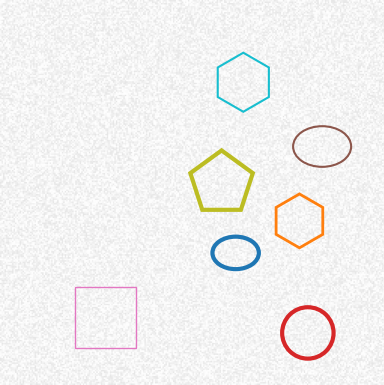[{"shape": "oval", "thickness": 3, "radius": 0.3, "center": [0.612, 0.343]}, {"shape": "hexagon", "thickness": 2, "radius": 0.35, "center": [0.778, 0.426]}, {"shape": "circle", "thickness": 3, "radius": 0.33, "center": [0.8, 0.135]}, {"shape": "oval", "thickness": 1.5, "radius": 0.38, "center": [0.837, 0.619]}, {"shape": "square", "thickness": 1, "radius": 0.4, "center": [0.275, 0.176]}, {"shape": "pentagon", "thickness": 3, "radius": 0.43, "center": [0.576, 0.524]}, {"shape": "hexagon", "thickness": 1.5, "radius": 0.38, "center": [0.632, 0.786]}]